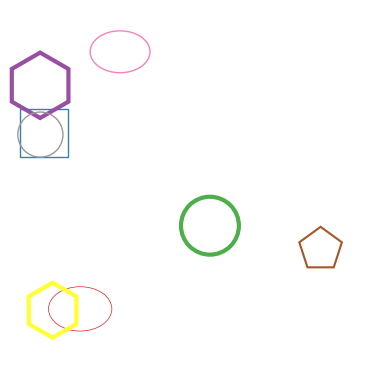[{"shape": "oval", "thickness": 0.5, "radius": 0.41, "center": [0.208, 0.198]}, {"shape": "square", "thickness": 1, "radius": 0.31, "center": [0.114, 0.654]}, {"shape": "circle", "thickness": 3, "radius": 0.38, "center": [0.545, 0.414]}, {"shape": "hexagon", "thickness": 3, "radius": 0.42, "center": [0.104, 0.778]}, {"shape": "hexagon", "thickness": 3, "radius": 0.36, "center": [0.137, 0.194]}, {"shape": "pentagon", "thickness": 1.5, "radius": 0.29, "center": [0.833, 0.353]}, {"shape": "oval", "thickness": 1, "radius": 0.39, "center": [0.312, 0.866]}, {"shape": "circle", "thickness": 1, "radius": 0.29, "center": [0.105, 0.65]}]